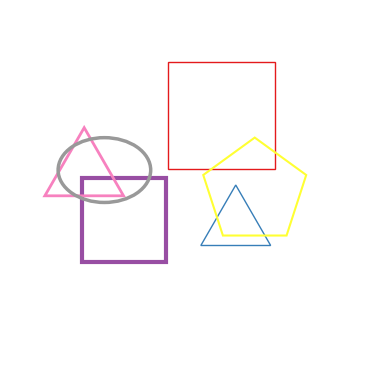[{"shape": "square", "thickness": 1, "radius": 0.7, "center": [0.576, 0.699]}, {"shape": "triangle", "thickness": 1, "radius": 0.52, "center": [0.612, 0.415]}, {"shape": "square", "thickness": 3, "radius": 0.54, "center": [0.323, 0.428]}, {"shape": "pentagon", "thickness": 1.5, "radius": 0.7, "center": [0.662, 0.502]}, {"shape": "triangle", "thickness": 2, "radius": 0.59, "center": [0.219, 0.55]}, {"shape": "oval", "thickness": 2.5, "radius": 0.6, "center": [0.271, 0.558]}]